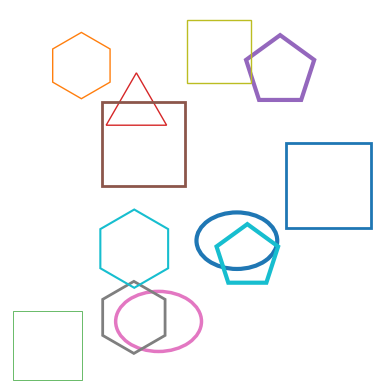[{"shape": "square", "thickness": 2, "radius": 0.56, "center": [0.853, 0.519]}, {"shape": "oval", "thickness": 3, "radius": 0.52, "center": [0.615, 0.375]}, {"shape": "hexagon", "thickness": 1, "radius": 0.43, "center": [0.211, 0.83]}, {"shape": "square", "thickness": 0.5, "radius": 0.45, "center": [0.124, 0.103]}, {"shape": "triangle", "thickness": 1, "radius": 0.45, "center": [0.354, 0.72]}, {"shape": "pentagon", "thickness": 3, "radius": 0.47, "center": [0.728, 0.816]}, {"shape": "square", "thickness": 2, "radius": 0.54, "center": [0.373, 0.626]}, {"shape": "oval", "thickness": 2.5, "radius": 0.56, "center": [0.412, 0.165]}, {"shape": "hexagon", "thickness": 2, "radius": 0.47, "center": [0.348, 0.176]}, {"shape": "square", "thickness": 1, "radius": 0.41, "center": [0.569, 0.866]}, {"shape": "pentagon", "thickness": 3, "radius": 0.42, "center": [0.642, 0.334]}, {"shape": "hexagon", "thickness": 1.5, "radius": 0.51, "center": [0.349, 0.354]}]